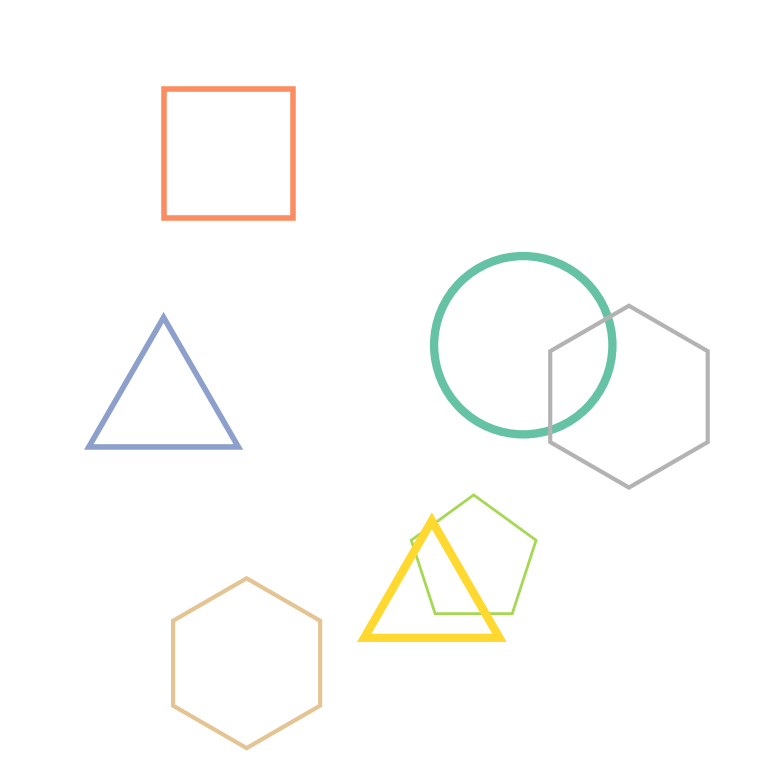[{"shape": "circle", "thickness": 3, "radius": 0.58, "center": [0.68, 0.552]}, {"shape": "square", "thickness": 2, "radius": 0.42, "center": [0.296, 0.8]}, {"shape": "triangle", "thickness": 2, "radius": 0.56, "center": [0.212, 0.476]}, {"shape": "pentagon", "thickness": 1, "radius": 0.43, "center": [0.615, 0.272]}, {"shape": "triangle", "thickness": 3, "radius": 0.51, "center": [0.561, 0.222]}, {"shape": "hexagon", "thickness": 1.5, "radius": 0.55, "center": [0.32, 0.139]}, {"shape": "hexagon", "thickness": 1.5, "radius": 0.59, "center": [0.817, 0.485]}]